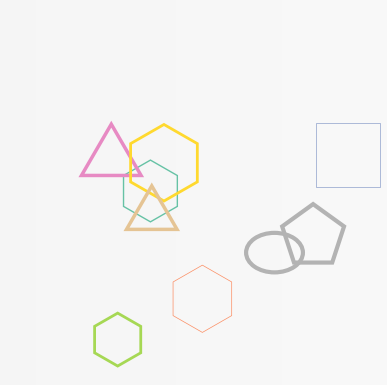[{"shape": "hexagon", "thickness": 1, "radius": 0.4, "center": [0.388, 0.504]}, {"shape": "hexagon", "thickness": 0.5, "radius": 0.44, "center": [0.522, 0.224]}, {"shape": "square", "thickness": 0.5, "radius": 0.42, "center": [0.898, 0.598]}, {"shape": "triangle", "thickness": 2.5, "radius": 0.44, "center": [0.287, 0.589]}, {"shape": "hexagon", "thickness": 2, "radius": 0.34, "center": [0.304, 0.118]}, {"shape": "hexagon", "thickness": 2, "radius": 0.5, "center": [0.423, 0.577]}, {"shape": "triangle", "thickness": 2.5, "radius": 0.38, "center": [0.392, 0.442]}, {"shape": "pentagon", "thickness": 3, "radius": 0.42, "center": [0.808, 0.386]}, {"shape": "oval", "thickness": 3, "radius": 0.37, "center": [0.708, 0.344]}]